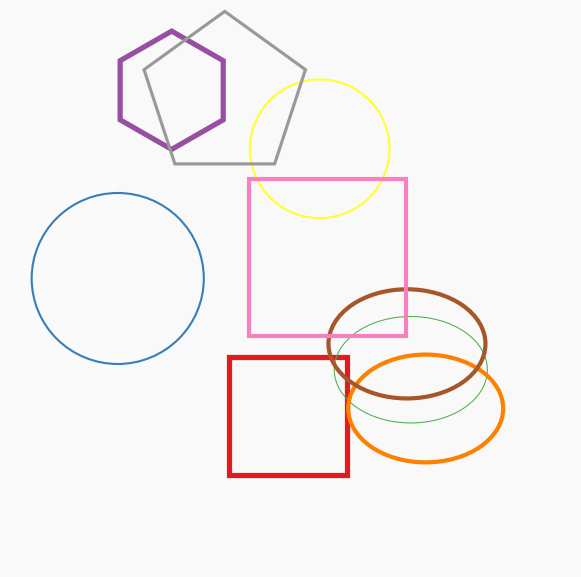[{"shape": "square", "thickness": 2.5, "radius": 0.51, "center": [0.496, 0.279]}, {"shape": "circle", "thickness": 1, "radius": 0.74, "center": [0.203, 0.517]}, {"shape": "oval", "thickness": 0.5, "radius": 0.66, "center": [0.707, 0.359]}, {"shape": "hexagon", "thickness": 2.5, "radius": 0.51, "center": [0.295, 0.843]}, {"shape": "oval", "thickness": 2, "radius": 0.67, "center": [0.732, 0.292]}, {"shape": "circle", "thickness": 1, "radius": 0.6, "center": [0.55, 0.742]}, {"shape": "oval", "thickness": 2, "radius": 0.68, "center": [0.7, 0.404]}, {"shape": "square", "thickness": 2, "radius": 0.68, "center": [0.563, 0.554]}, {"shape": "pentagon", "thickness": 1.5, "radius": 0.73, "center": [0.387, 0.833]}]